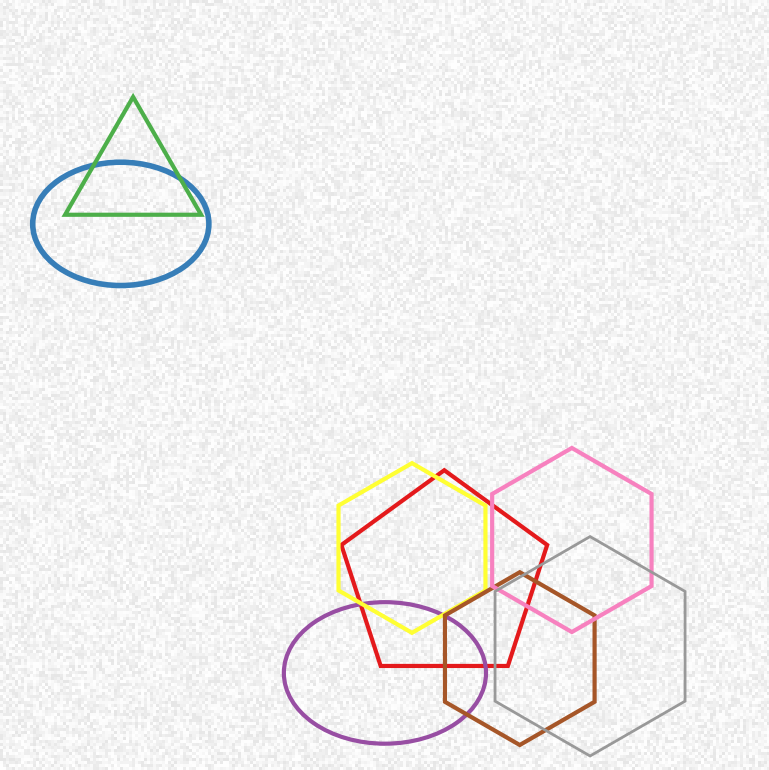[{"shape": "pentagon", "thickness": 1.5, "radius": 0.7, "center": [0.577, 0.249]}, {"shape": "oval", "thickness": 2, "radius": 0.57, "center": [0.157, 0.709]}, {"shape": "triangle", "thickness": 1.5, "radius": 0.51, "center": [0.173, 0.772]}, {"shape": "oval", "thickness": 1.5, "radius": 0.66, "center": [0.5, 0.126]}, {"shape": "hexagon", "thickness": 1.5, "radius": 0.55, "center": [0.535, 0.288]}, {"shape": "hexagon", "thickness": 1.5, "radius": 0.56, "center": [0.675, 0.145]}, {"shape": "hexagon", "thickness": 1.5, "radius": 0.6, "center": [0.743, 0.299]}, {"shape": "hexagon", "thickness": 1, "radius": 0.71, "center": [0.766, 0.161]}]